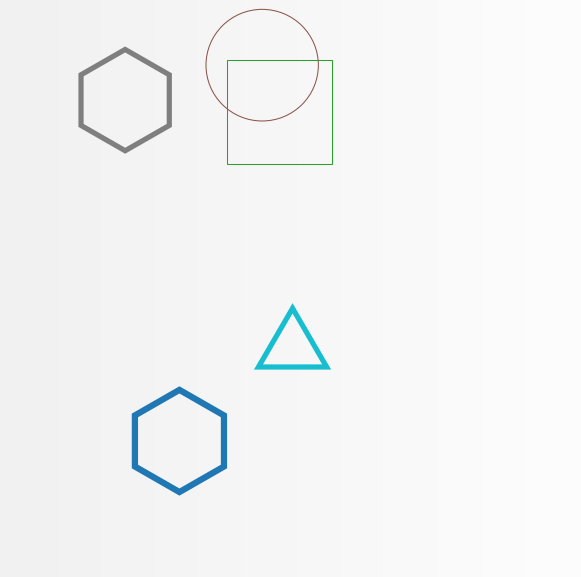[{"shape": "hexagon", "thickness": 3, "radius": 0.44, "center": [0.309, 0.236]}, {"shape": "square", "thickness": 0.5, "radius": 0.45, "center": [0.481, 0.805]}, {"shape": "circle", "thickness": 0.5, "radius": 0.48, "center": [0.451, 0.886]}, {"shape": "hexagon", "thickness": 2.5, "radius": 0.44, "center": [0.215, 0.826]}, {"shape": "triangle", "thickness": 2.5, "radius": 0.34, "center": [0.503, 0.398]}]